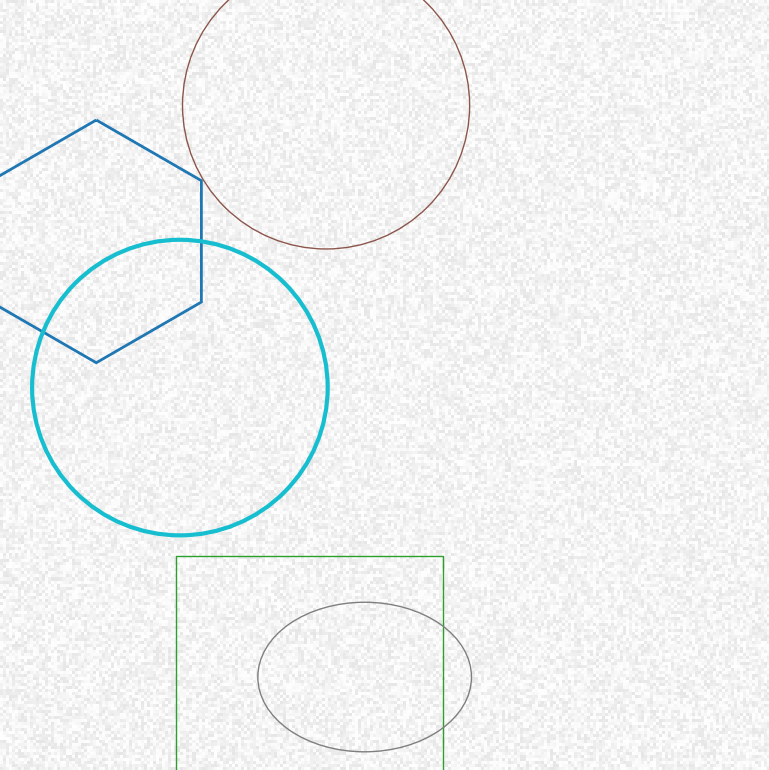[{"shape": "hexagon", "thickness": 1, "radius": 0.79, "center": [0.125, 0.687]}, {"shape": "square", "thickness": 0.5, "radius": 0.87, "center": [0.402, 0.105]}, {"shape": "circle", "thickness": 0.5, "radius": 0.93, "center": [0.423, 0.863]}, {"shape": "oval", "thickness": 0.5, "radius": 0.69, "center": [0.474, 0.121]}, {"shape": "circle", "thickness": 1.5, "radius": 0.96, "center": [0.234, 0.497]}]